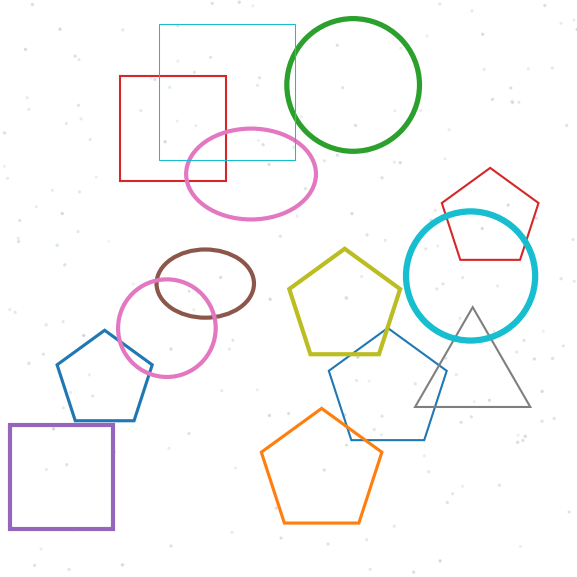[{"shape": "pentagon", "thickness": 1.5, "radius": 0.43, "center": [0.181, 0.341]}, {"shape": "pentagon", "thickness": 1, "radius": 0.54, "center": [0.671, 0.324]}, {"shape": "pentagon", "thickness": 1.5, "radius": 0.55, "center": [0.557, 0.182]}, {"shape": "circle", "thickness": 2.5, "radius": 0.57, "center": [0.612, 0.852]}, {"shape": "pentagon", "thickness": 1, "radius": 0.44, "center": [0.849, 0.62]}, {"shape": "square", "thickness": 1, "radius": 0.46, "center": [0.299, 0.776]}, {"shape": "square", "thickness": 2, "radius": 0.45, "center": [0.107, 0.173]}, {"shape": "oval", "thickness": 2, "radius": 0.42, "center": [0.355, 0.508]}, {"shape": "circle", "thickness": 2, "radius": 0.42, "center": [0.289, 0.431]}, {"shape": "oval", "thickness": 2, "radius": 0.56, "center": [0.435, 0.698]}, {"shape": "triangle", "thickness": 1, "radius": 0.58, "center": [0.819, 0.352]}, {"shape": "pentagon", "thickness": 2, "radius": 0.5, "center": [0.597, 0.467]}, {"shape": "circle", "thickness": 3, "radius": 0.56, "center": [0.815, 0.521]}, {"shape": "square", "thickness": 0.5, "radius": 0.59, "center": [0.392, 0.84]}]